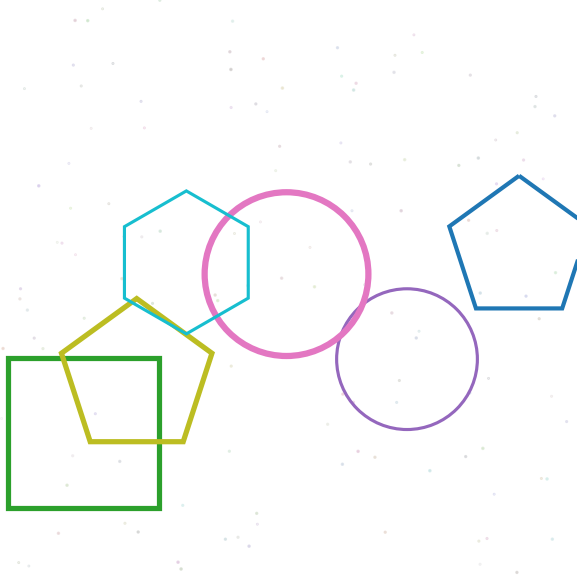[{"shape": "pentagon", "thickness": 2, "radius": 0.64, "center": [0.899, 0.568]}, {"shape": "square", "thickness": 2.5, "radius": 0.65, "center": [0.145, 0.25]}, {"shape": "circle", "thickness": 1.5, "radius": 0.61, "center": [0.705, 0.377]}, {"shape": "circle", "thickness": 3, "radius": 0.71, "center": [0.496, 0.524]}, {"shape": "pentagon", "thickness": 2.5, "radius": 0.69, "center": [0.237, 0.345]}, {"shape": "hexagon", "thickness": 1.5, "radius": 0.62, "center": [0.323, 0.545]}]